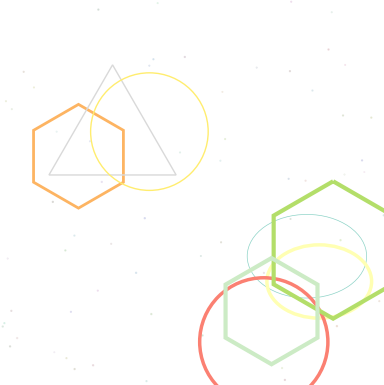[{"shape": "oval", "thickness": 0.5, "radius": 0.78, "center": [0.797, 0.334]}, {"shape": "oval", "thickness": 2.5, "radius": 0.68, "center": [0.829, 0.269]}, {"shape": "circle", "thickness": 2.5, "radius": 0.83, "center": [0.685, 0.112]}, {"shape": "hexagon", "thickness": 2, "radius": 0.67, "center": [0.204, 0.594]}, {"shape": "hexagon", "thickness": 3, "radius": 0.89, "center": [0.865, 0.351]}, {"shape": "triangle", "thickness": 1, "radius": 0.95, "center": [0.292, 0.641]}, {"shape": "hexagon", "thickness": 3, "radius": 0.69, "center": [0.705, 0.192]}, {"shape": "circle", "thickness": 1, "radius": 0.76, "center": [0.388, 0.658]}]